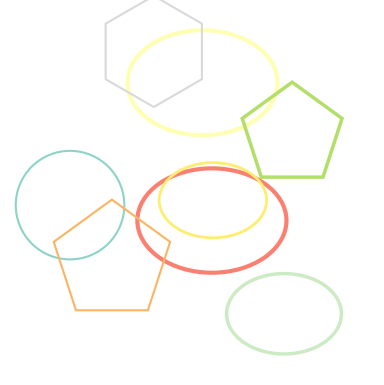[{"shape": "circle", "thickness": 1.5, "radius": 0.7, "center": [0.182, 0.467]}, {"shape": "oval", "thickness": 3, "radius": 0.97, "center": [0.526, 0.785]}, {"shape": "oval", "thickness": 3, "radius": 0.97, "center": [0.55, 0.427]}, {"shape": "pentagon", "thickness": 1.5, "radius": 0.79, "center": [0.291, 0.323]}, {"shape": "pentagon", "thickness": 2.5, "radius": 0.68, "center": [0.759, 0.65]}, {"shape": "hexagon", "thickness": 1.5, "radius": 0.72, "center": [0.399, 0.866]}, {"shape": "oval", "thickness": 2.5, "radius": 0.75, "center": [0.738, 0.185]}, {"shape": "oval", "thickness": 2, "radius": 0.7, "center": [0.553, 0.48]}]